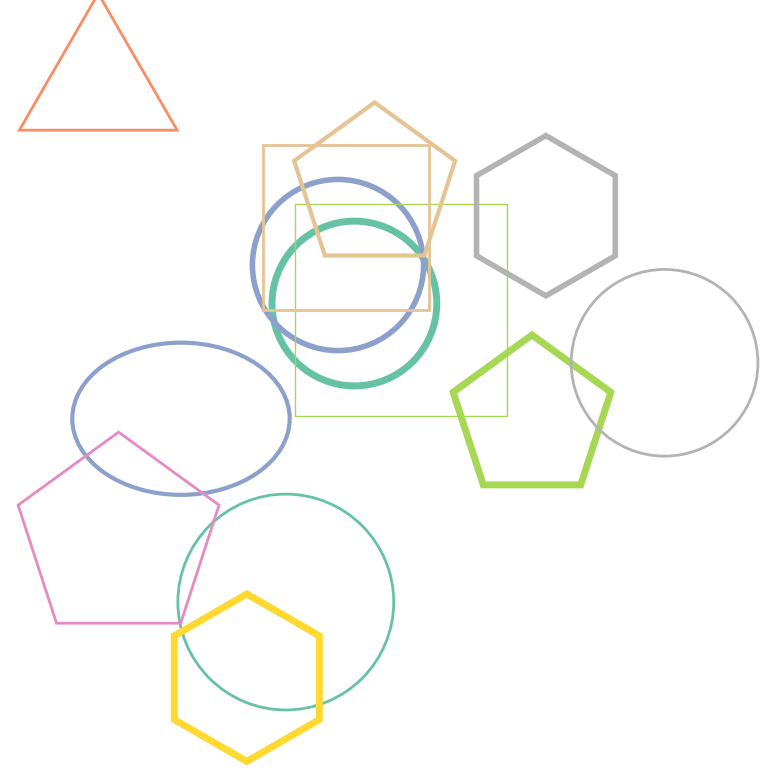[{"shape": "circle", "thickness": 2.5, "radius": 0.53, "center": [0.46, 0.606]}, {"shape": "circle", "thickness": 1, "radius": 0.7, "center": [0.371, 0.218]}, {"shape": "triangle", "thickness": 1, "radius": 0.59, "center": [0.128, 0.89]}, {"shape": "circle", "thickness": 2, "radius": 0.56, "center": [0.439, 0.656]}, {"shape": "oval", "thickness": 1.5, "radius": 0.71, "center": [0.235, 0.456]}, {"shape": "pentagon", "thickness": 1, "radius": 0.69, "center": [0.154, 0.302]}, {"shape": "square", "thickness": 0.5, "radius": 0.69, "center": [0.521, 0.597]}, {"shape": "pentagon", "thickness": 2.5, "radius": 0.54, "center": [0.691, 0.457]}, {"shape": "hexagon", "thickness": 2.5, "radius": 0.54, "center": [0.32, 0.12]}, {"shape": "square", "thickness": 1, "radius": 0.54, "center": [0.449, 0.704]}, {"shape": "pentagon", "thickness": 1.5, "radius": 0.55, "center": [0.487, 0.757]}, {"shape": "circle", "thickness": 1, "radius": 0.61, "center": [0.863, 0.529]}, {"shape": "hexagon", "thickness": 2, "radius": 0.52, "center": [0.709, 0.72]}]